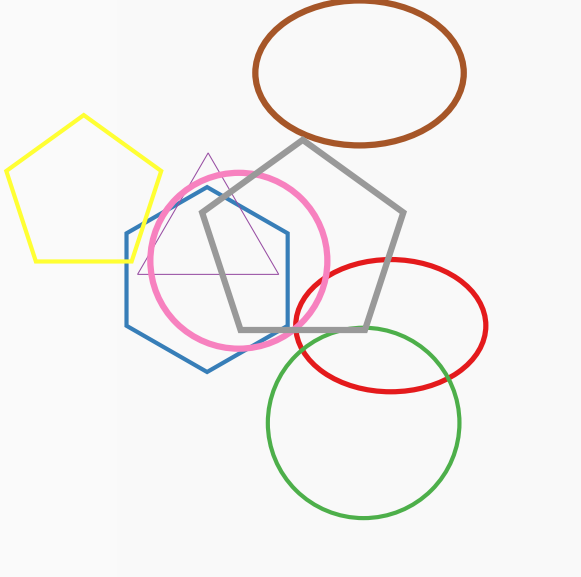[{"shape": "oval", "thickness": 2.5, "radius": 0.82, "center": [0.672, 0.435]}, {"shape": "hexagon", "thickness": 2, "radius": 0.8, "center": [0.356, 0.515]}, {"shape": "circle", "thickness": 2, "radius": 0.82, "center": [0.626, 0.267]}, {"shape": "triangle", "thickness": 0.5, "radius": 0.7, "center": [0.358, 0.594]}, {"shape": "pentagon", "thickness": 2, "radius": 0.7, "center": [0.144, 0.66]}, {"shape": "oval", "thickness": 3, "radius": 0.9, "center": [0.619, 0.873]}, {"shape": "circle", "thickness": 3, "radius": 0.76, "center": [0.411, 0.548]}, {"shape": "pentagon", "thickness": 3, "radius": 0.91, "center": [0.521, 0.575]}]